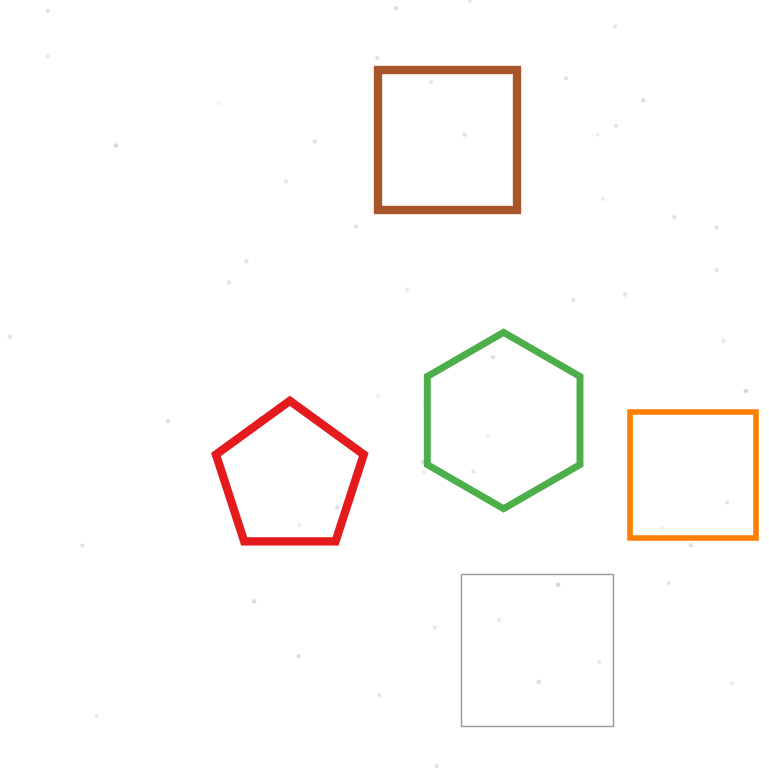[{"shape": "pentagon", "thickness": 3, "radius": 0.5, "center": [0.376, 0.379]}, {"shape": "hexagon", "thickness": 2.5, "radius": 0.57, "center": [0.654, 0.454]}, {"shape": "square", "thickness": 2, "radius": 0.41, "center": [0.9, 0.383]}, {"shape": "square", "thickness": 3, "radius": 0.45, "center": [0.581, 0.818]}, {"shape": "square", "thickness": 0.5, "radius": 0.49, "center": [0.697, 0.156]}]